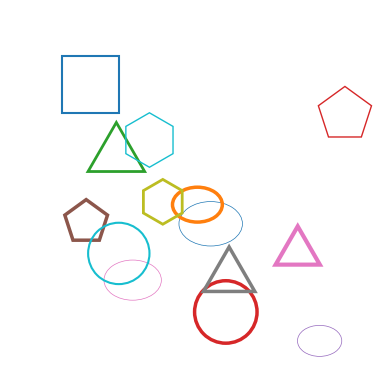[{"shape": "oval", "thickness": 0.5, "radius": 0.41, "center": [0.547, 0.419]}, {"shape": "square", "thickness": 1.5, "radius": 0.37, "center": [0.235, 0.78]}, {"shape": "oval", "thickness": 2.5, "radius": 0.32, "center": [0.513, 0.468]}, {"shape": "triangle", "thickness": 2, "radius": 0.42, "center": [0.302, 0.597]}, {"shape": "circle", "thickness": 2.5, "radius": 0.41, "center": [0.587, 0.19]}, {"shape": "pentagon", "thickness": 1, "radius": 0.36, "center": [0.896, 0.703]}, {"shape": "oval", "thickness": 0.5, "radius": 0.29, "center": [0.83, 0.115]}, {"shape": "pentagon", "thickness": 2.5, "radius": 0.29, "center": [0.224, 0.423]}, {"shape": "triangle", "thickness": 3, "radius": 0.33, "center": [0.773, 0.346]}, {"shape": "oval", "thickness": 0.5, "radius": 0.37, "center": [0.345, 0.272]}, {"shape": "triangle", "thickness": 2.5, "radius": 0.38, "center": [0.595, 0.281]}, {"shape": "hexagon", "thickness": 2, "radius": 0.29, "center": [0.423, 0.476]}, {"shape": "circle", "thickness": 1.5, "radius": 0.4, "center": [0.309, 0.342]}, {"shape": "hexagon", "thickness": 1, "radius": 0.35, "center": [0.388, 0.636]}]